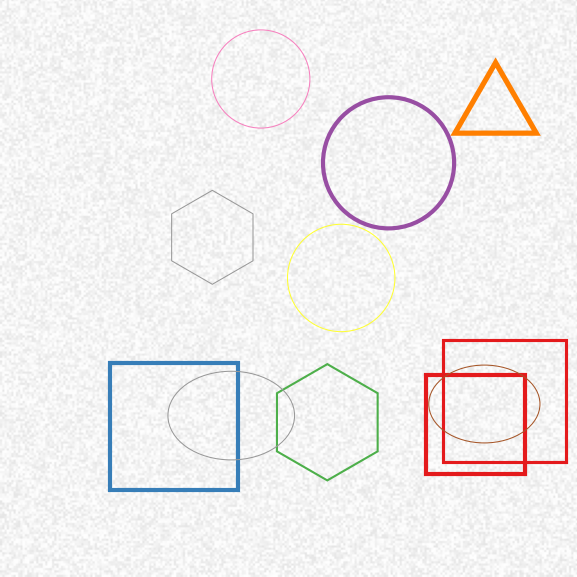[{"shape": "square", "thickness": 2, "radius": 0.43, "center": [0.824, 0.265]}, {"shape": "square", "thickness": 1.5, "radius": 0.53, "center": [0.873, 0.305]}, {"shape": "square", "thickness": 2, "radius": 0.55, "center": [0.301, 0.26]}, {"shape": "hexagon", "thickness": 1, "radius": 0.5, "center": [0.567, 0.268]}, {"shape": "circle", "thickness": 2, "radius": 0.57, "center": [0.673, 0.717]}, {"shape": "triangle", "thickness": 2.5, "radius": 0.41, "center": [0.858, 0.809]}, {"shape": "circle", "thickness": 0.5, "radius": 0.47, "center": [0.591, 0.518]}, {"shape": "oval", "thickness": 0.5, "radius": 0.48, "center": [0.839, 0.3]}, {"shape": "circle", "thickness": 0.5, "radius": 0.43, "center": [0.452, 0.862]}, {"shape": "hexagon", "thickness": 0.5, "radius": 0.41, "center": [0.368, 0.588]}, {"shape": "oval", "thickness": 0.5, "radius": 0.55, "center": [0.4, 0.28]}]